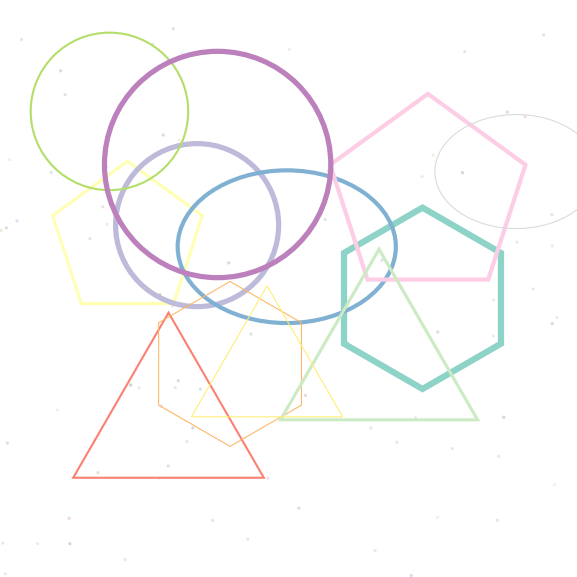[{"shape": "hexagon", "thickness": 3, "radius": 0.78, "center": [0.732, 0.483]}, {"shape": "pentagon", "thickness": 1.5, "radius": 0.68, "center": [0.221, 0.584]}, {"shape": "circle", "thickness": 2.5, "radius": 0.71, "center": [0.341, 0.609]}, {"shape": "triangle", "thickness": 1, "radius": 0.95, "center": [0.292, 0.267]}, {"shape": "oval", "thickness": 2, "radius": 0.94, "center": [0.497, 0.572]}, {"shape": "hexagon", "thickness": 0.5, "radius": 0.71, "center": [0.398, 0.369]}, {"shape": "circle", "thickness": 1, "radius": 0.68, "center": [0.19, 0.806]}, {"shape": "pentagon", "thickness": 2, "radius": 0.89, "center": [0.741, 0.659]}, {"shape": "oval", "thickness": 0.5, "radius": 0.71, "center": [0.894, 0.702]}, {"shape": "circle", "thickness": 2.5, "radius": 0.98, "center": [0.377, 0.714]}, {"shape": "triangle", "thickness": 1.5, "radius": 0.99, "center": [0.656, 0.371]}, {"shape": "triangle", "thickness": 0.5, "radius": 0.76, "center": [0.462, 0.353]}]